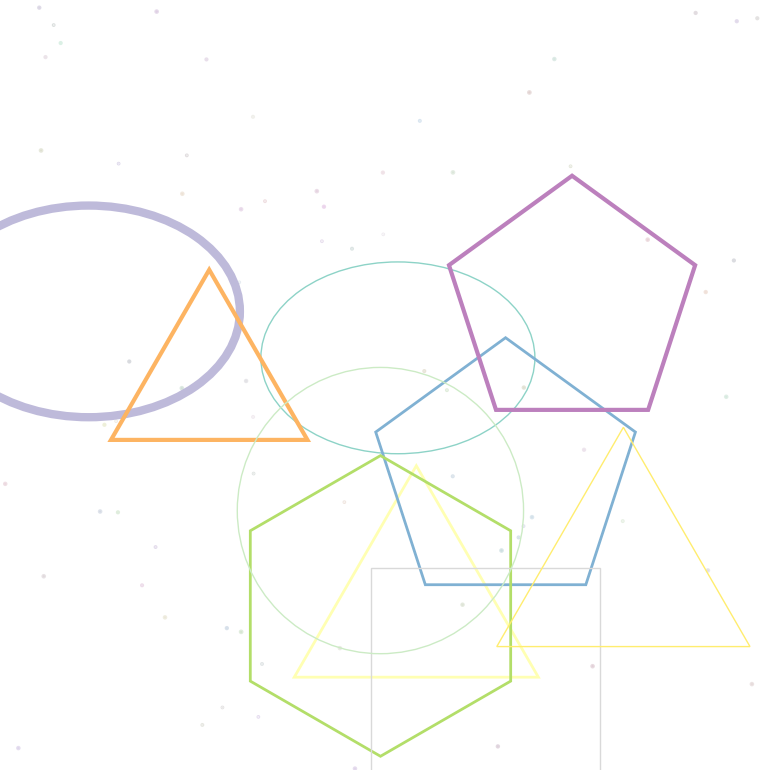[{"shape": "oval", "thickness": 0.5, "radius": 0.89, "center": [0.517, 0.535]}, {"shape": "triangle", "thickness": 1, "radius": 0.92, "center": [0.541, 0.212]}, {"shape": "oval", "thickness": 3, "radius": 0.98, "center": [0.115, 0.596]}, {"shape": "pentagon", "thickness": 1, "radius": 0.89, "center": [0.657, 0.384]}, {"shape": "triangle", "thickness": 1.5, "radius": 0.74, "center": [0.272, 0.502]}, {"shape": "hexagon", "thickness": 1, "radius": 0.98, "center": [0.494, 0.213]}, {"shape": "square", "thickness": 0.5, "radius": 0.74, "center": [0.63, 0.114]}, {"shape": "pentagon", "thickness": 1.5, "radius": 0.84, "center": [0.743, 0.604]}, {"shape": "circle", "thickness": 0.5, "radius": 0.93, "center": [0.494, 0.337]}, {"shape": "triangle", "thickness": 0.5, "radius": 0.95, "center": [0.81, 0.255]}]